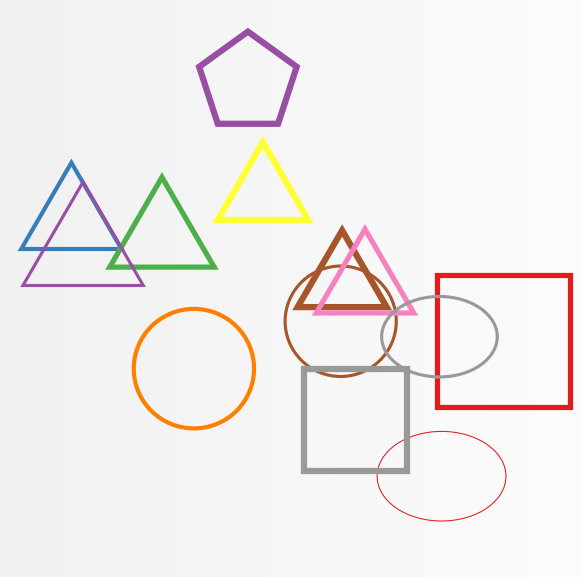[{"shape": "oval", "thickness": 0.5, "radius": 0.55, "center": [0.76, 0.175]}, {"shape": "square", "thickness": 2.5, "radius": 0.57, "center": [0.866, 0.408]}, {"shape": "triangle", "thickness": 2, "radius": 0.5, "center": [0.123, 0.618]}, {"shape": "triangle", "thickness": 2.5, "radius": 0.52, "center": [0.279, 0.588]}, {"shape": "triangle", "thickness": 1.5, "radius": 0.6, "center": [0.143, 0.565]}, {"shape": "pentagon", "thickness": 3, "radius": 0.44, "center": [0.427, 0.856]}, {"shape": "circle", "thickness": 2, "radius": 0.52, "center": [0.334, 0.361]}, {"shape": "triangle", "thickness": 3, "radius": 0.45, "center": [0.452, 0.663]}, {"shape": "triangle", "thickness": 3, "radius": 0.44, "center": [0.589, 0.512]}, {"shape": "circle", "thickness": 1.5, "radius": 0.48, "center": [0.586, 0.443]}, {"shape": "triangle", "thickness": 2.5, "radius": 0.48, "center": [0.628, 0.506]}, {"shape": "square", "thickness": 3, "radius": 0.44, "center": [0.612, 0.271]}, {"shape": "oval", "thickness": 1.5, "radius": 0.5, "center": [0.756, 0.416]}]